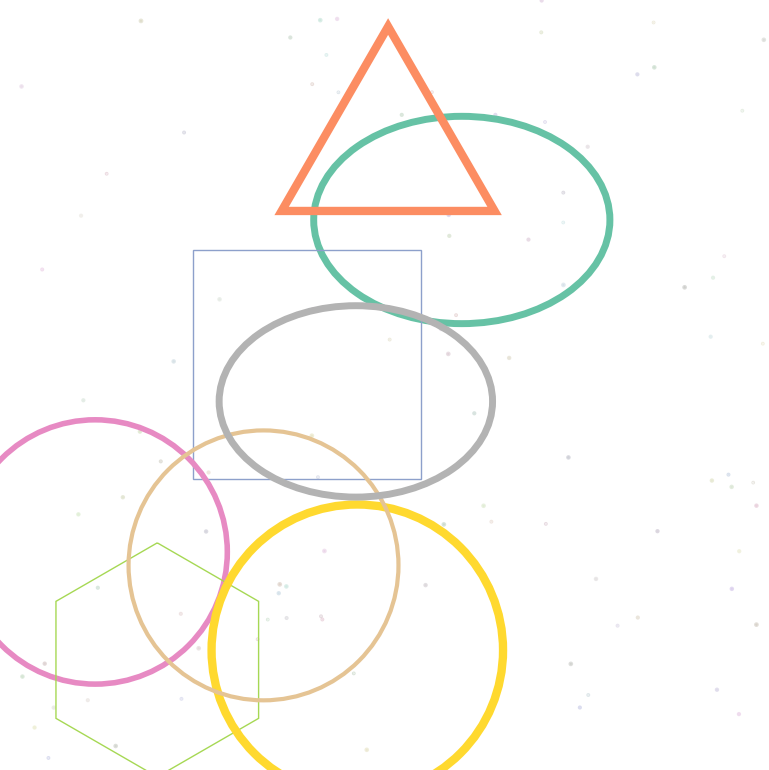[{"shape": "oval", "thickness": 2.5, "radius": 0.96, "center": [0.6, 0.714]}, {"shape": "triangle", "thickness": 3, "radius": 0.8, "center": [0.504, 0.806]}, {"shape": "square", "thickness": 0.5, "radius": 0.74, "center": [0.398, 0.527]}, {"shape": "circle", "thickness": 2, "radius": 0.86, "center": [0.124, 0.283]}, {"shape": "hexagon", "thickness": 0.5, "radius": 0.76, "center": [0.204, 0.143]}, {"shape": "circle", "thickness": 3, "radius": 0.95, "center": [0.464, 0.156]}, {"shape": "circle", "thickness": 1.5, "radius": 0.88, "center": [0.342, 0.266]}, {"shape": "oval", "thickness": 2.5, "radius": 0.89, "center": [0.462, 0.479]}]